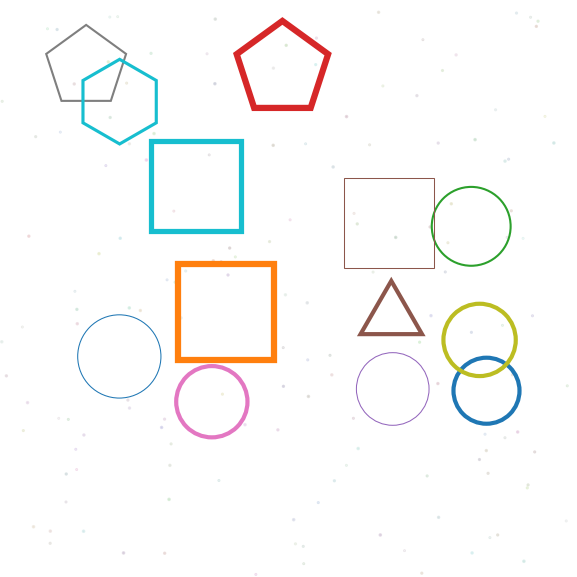[{"shape": "circle", "thickness": 2, "radius": 0.29, "center": [0.842, 0.323]}, {"shape": "circle", "thickness": 0.5, "radius": 0.36, "center": [0.207, 0.382]}, {"shape": "square", "thickness": 3, "radius": 0.42, "center": [0.391, 0.459]}, {"shape": "circle", "thickness": 1, "radius": 0.34, "center": [0.816, 0.607]}, {"shape": "pentagon", "thickness": 3, "radius": 0.42, "center": [0.489, 0.88]}, {"shape": "circle", "thickness": 0.5, "radius": 0.31, "center": [0.68, 0.326]}, {"shape": "square", "thickness": 0.5, "radius": 0.39, "center": [0.673, 0.613]}, {"shape": "triangle", "thickness": 2, "radius": 0.31, "center": [0.678, 0.451]}, {"shape": "circle", "thickness": 2, "radius": 0.31, "center": [0.367, 0.304]}, {"shape": "pentagon", "thickness": 1, "radius": 0.36, "center": [0.149, 0.883]}, {"shape": "circle", "thickness": 2, "radius": 0.31, "center": [0.83, 0.411]}, {"shape": "square", "thickness": 2.5, "radius": 0.39, "center": [0.34, 0.677]}, {"shape": "hexagon", "thickness": 1.5, "radius": 0.37, "center": [0.207, 0.823]}]